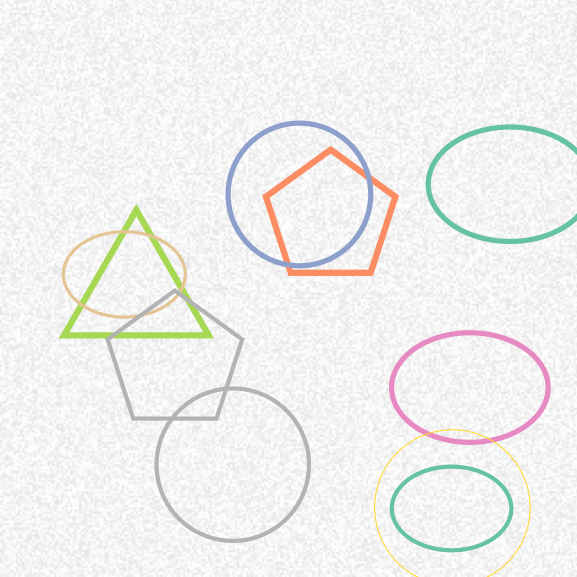[{"shape": "oval", "thickness": 2.5, "radius": 0.71, "center": [0.883, 0.68]}, {"shape": "oval", "thickness": 2, "radius": 0.52, "center": [0.782, 0.119]}, {"shape": "pentagon", "thickness": 3, "radius": 0.59, "center": [0.573, 0.622]}, {"shape": "circle", "thickness": 2.5, "radius": 0.62, "center": [0.518, 0.662]}, {"shape": "oval", "thickness": 2.5, "radius": 0.68, "center": [0.814, 0.328]}, {"shape": "triangle", "thickness": 3, "radius": 0.72, "center": [0.236, 0.491]}, {"shape": "circle", "thickness": 0.5, "radius": 0.67, "center": [0.783, 0.12]}, {"shape": "oval", "thickness": 1.5, "radius": 0.53, "center": [0.215, 0.524]}, {"shape": "circle", "thickness": 2, "radius": 0.66, "center": [0.403, 0.195]}, {"shape": "pentagon", "thickness": 2, "radius": 0.61, "center": [0.303, 0.373]}]